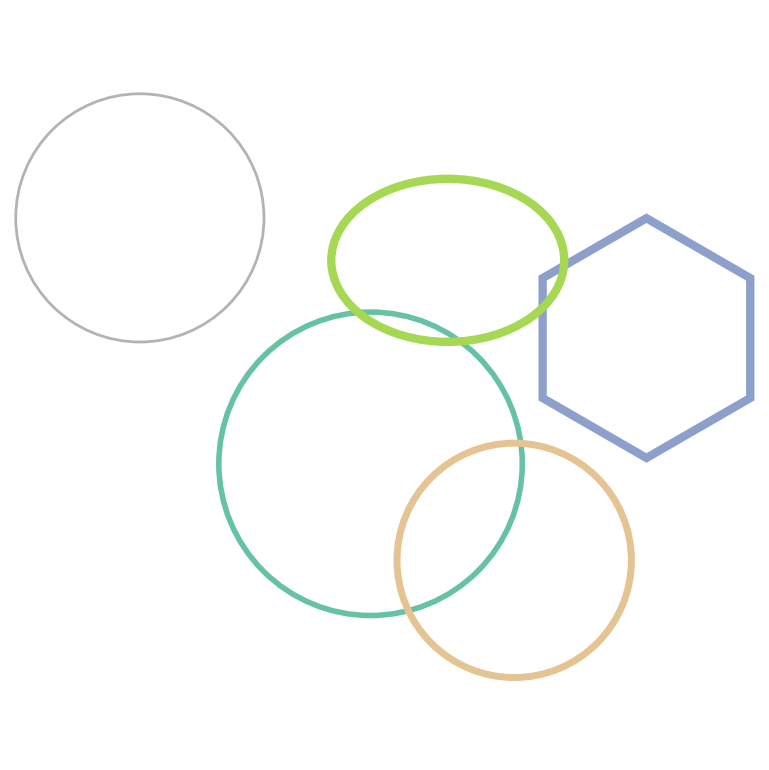[{"shape": "circle", "thickness": 2, "radius": 0.99, "center": [0.481, 0.398]}, {"shape": "hexagon", "thickness": 3, "radius": 0.78, "center": [0.84, 0.561]}, {"shape": "oval", "thickness": 3, "radius": 0.76, "center": [0.582, 0.662]}, {"shape": "circle", "thickness": 2.5, "radius": 0.76, "center": [0.668, 0.272]}, {"shape": "circle", "thickness": 1, "radius": 0.81, "center": [0.182, 0.717]}]